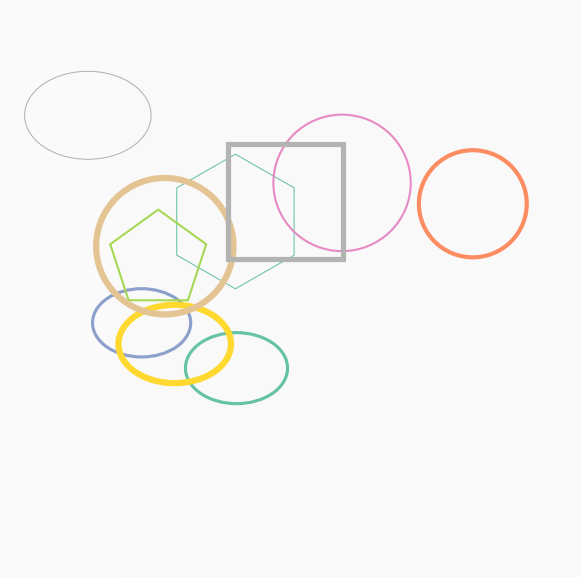[{"shape": "oval", "thickness": 1.5, "radius": 0.44, "center": [0.407, 0.362]}, {"shape": "hexagon", "thickness": 0.5, "radius": 0.58, "center": [0.405, 0.616]}, {"shape": "circle", "thickness": 2, "radius": 0.46, "center": [0.813, 0.646]}, {"shape": "oval", "thickness": 1.5, "radius": 0.42, "center": [0.244, 0.44]}, {"shape": "circle", "thickness": 1, "radius": 0.59, "center": [0.588, 0.682]}, {"shape": "pentagon", "thickness": 1, "radius": 0.43, "center": [0.272, 0.549]}, {"shape": "oval", "thickness": 3, "radius": 0.48, "center": [0.301, 0.403]}, {"shape": "circle", "thickness": 3, "radius": 0.59, "center": [0.284, 0.573]}, {"shape": "oval", "thickness": 0.5, "radius": 0.54, "center": [0.151, 0.799]}, {"shape": "square", "thickness": 2.5, "radius": 0.5, "center": [0.491, 0.65]}]